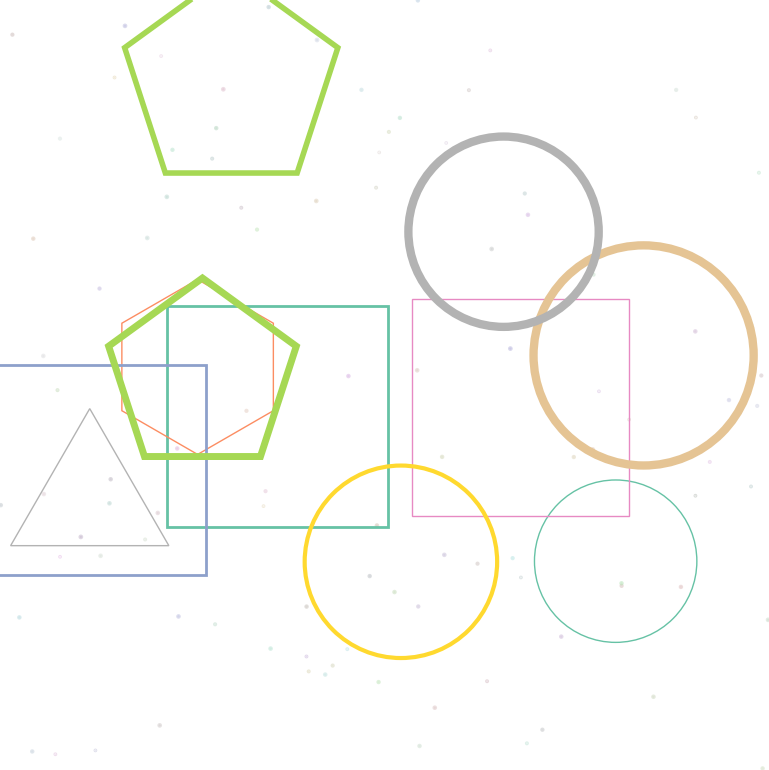[{"shape": "circle", "thickness": 0.5, "radius": 0.53, "center": [0.8, 0.271]}, {"shape": "square", "thickness": 1, "radius": 0.72, "center": [0.36, 0.459]}, {"shape": "hexagon", "thickness": 0.5, "radius": 0.57, "center": [0.257, 0.523]}, {"shape": "square", "thickness": 1, "radius": 0.68, "center": [0.132, 0.39]}, {"shape": "square", "thickness": 0.5, "radius": 0.71, "center": [0.676, 0.471]}, {"shape": "pentagon", "thickness": 2, "radius": 0.73, "center": [0.3, 0.893]}, {"shape": "pentagon", "thickness": 2.5, "radius": 0.64, "center": [0.263, 0.511]}, {"shape": "circle", "thickness": 1.5, "radius": 0.62, "center": [0.521, 0.27]}, {"shape": "circle", "thickness": 3, "radius": 0.71, "center": [0.836, 0.538]}, {"shape": "triangle", "thickness": 0.5, "radius": 0.59, "center": [0.117, 0.351]}, {"shape": "circle", "thickness": 3, "radius": 0.62, "center": [0.654, 0.699]}]